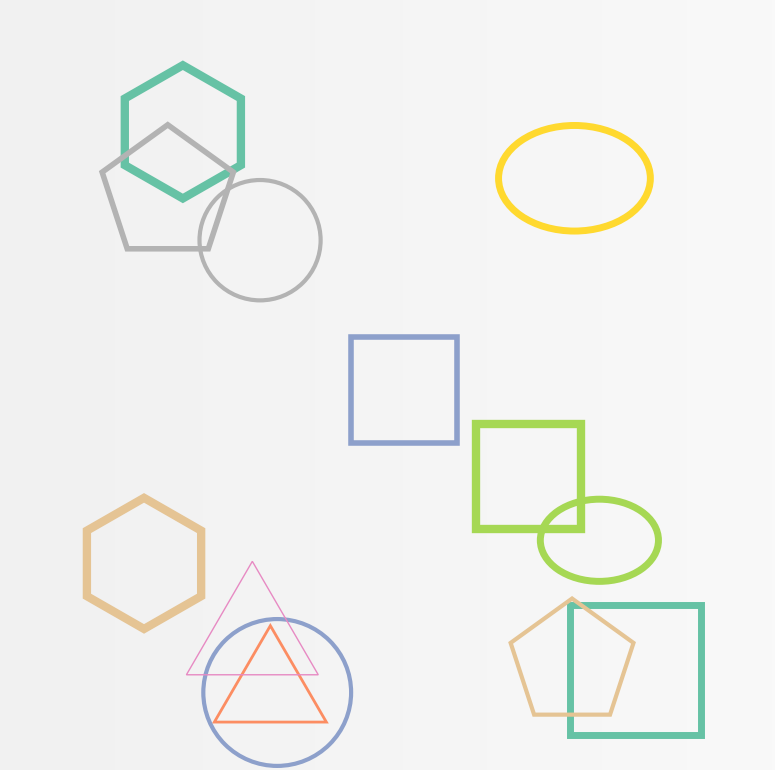[{"shape": "square", "thickness": 2.5, "radius": 0.42, "center": [0.821, 0.13]}, {"shape": "hexagon", "thickness": 3, "radius": 0.43, "center": [0.236, 0.829]}, {"shape": "triangle", "thickness": 1, "radius": 0.42, "center": [0.349, 0.104]}, {"shape": "circle", "thickness": 1.5, "radius": 0.48, "center": [0.358, 0.101]}, {"shape": "square", "thickness": 2, "radius": 0.34, "center": [0.521, 0.493]}, {"shape": "triangle", "thickness": 0.5, "radius": 0.49, "center": [0.326, 0.173]}, {"shape": "oval", "thickness": 2.5, "radius": 0.38, "center": [0.773, 0.298]}, {"shape": "square", "thickness": 3, "radius": 0.34, "center": [0.683, 0.381]}, {"shape": "oval", "thickness": 2.5, "radius": 0.49, "center": [0.741, 0.768]}, {"shape": "hexagon", "thickness": 3, "radius": 0.43, "center": [0.186, 0.268]}, {"shape": "pentagon", "thickness": 1.5, "radius": 0.42, "center": [0.738, 0.139]}, {"shape": "pentagon", "thickness": 2, "radius": 0.45, "center": [0.216, 0.749]}, {"shape": "circle", "thickness": 1.5, "radius": 0.39, "center": [0.336, 0.688]}]